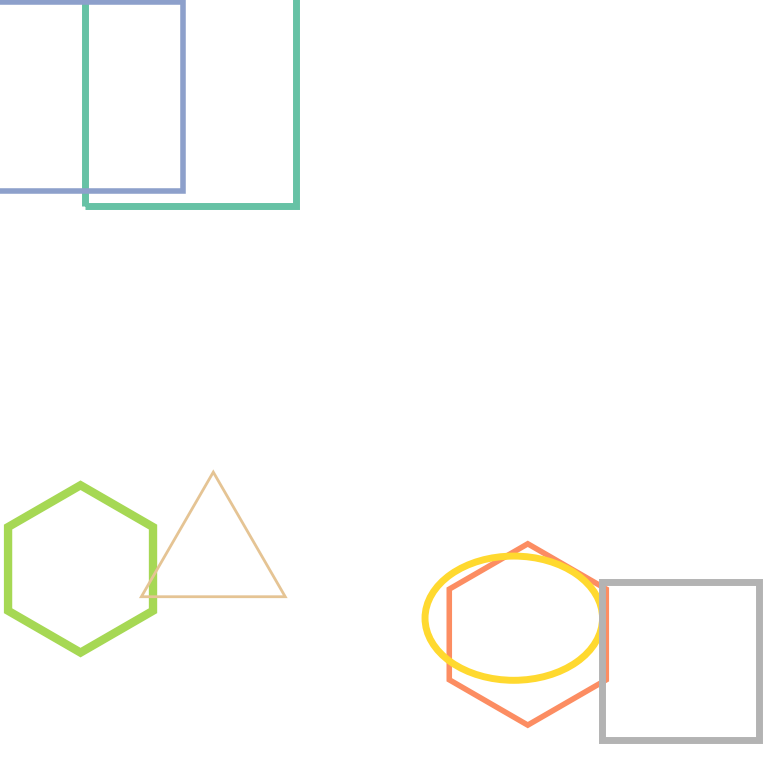[{"shape": "square", "thickness": 2.5, "radius": 0.69, "center": [0.247, 0.87]}, {"shape": "hexagon", "thickness": 2, "radius": 0.59, "center": [0.685, 0.176]}, {"shape": "square", "thickness": 2, "radius": 0.61, "center": [0.115, 0.874]}, {"shape": "hexagon", "thickness": 3, "radius": 0.54, "center": [0.105, 0.261]}, {"shape": "oval", "thickness": 2.5, "radius": 0.58, "center": [0.667, 0.197]}, {"shape": "triangle", "thickness": 1, "radius": 0.54, "center": [0.277, 0.279]}, {"shape": "square", "thickness": 2.5, "radius": 0.51, "center": [0.884, 0.142]}]